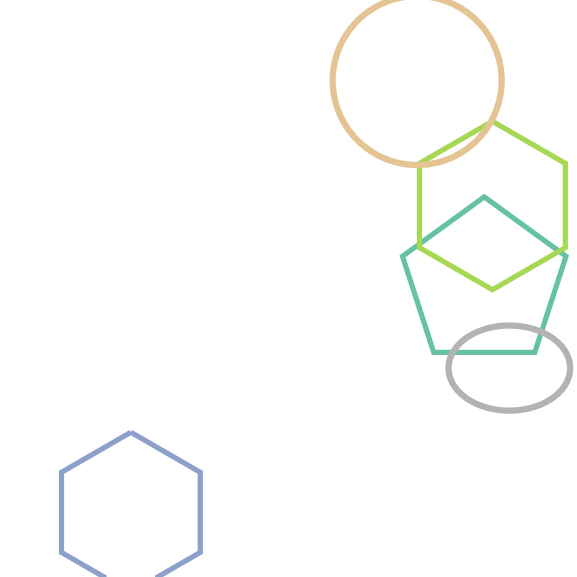[{"shape": "pentagon", "thickness": 2.5, "radius": 0.74, "center": [0.839, 0.509]}, {"shape": "hexagon", "thickness": 2.5, "radius": 0.69, "center": [0.227, 0.112]}, {"shape": "hexagon", "thickness": 2.5, "radius": 0.73, "center": [0.853, 0.643]}, {"shape": "circle", "thickness": 3, "radius": 0.73, "center": [0.722, 0.86]}, {"shape": "oval", "thickness": 3, "radius": 0.53, "center": [0.882, 0.362]}]